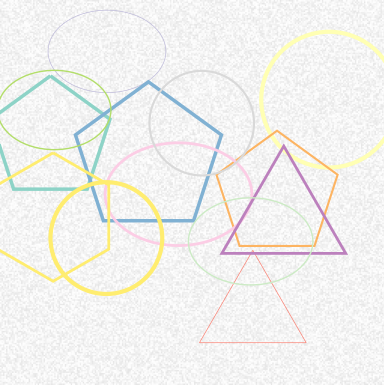[{"shape": "pentagon", "thickness": 2.5, "radius": 0.81, "center": [0.131, 0.64]}, {"shape": "circle", "thickness": 3, "radius": 0.88, "center": [0.855, 0.741]}, {"shape": "oval", "thickness": 0.5, "radius": 0.76, "center": [0.278, 0.866]}, {"shape": "triangle", "thickness": 0.5, "radius": 0.8, "center": [0.657, 0.19]}, {"shape": "pentagon", "thickness": 2.5, "radius": 1.0, "center": [0.386, 0.588]}, {"shape": "pentagon", "thickness": 1.5, "radius": 0.83, "center": [0.72, 0.495]}, {"shape": "oval", "thickness": 1, "radius": 0.74, "center": [0.141, 0.714]}, {"shape": "oval", "thickness": 2, "radius": 0.95, "center": [0.464, 0.496]}, {"shape": "circle", "thickness": 1.5, "radius": 0.68, "center": [0.524, 0.68]}, {"shape": "triangle", "thickness": 2, "radius": 0.93, "center": [0.737, 0.435]}, {"shape": "oval", "thickness": 1, "radius": 0.81, "center": [0.651, 0.373]}, {"shape": "circle", "thickness": 3, "radius": 0.73, "center": [0.276, 0.382]}, {"shape": "hexagon", "thickness": 2, "radius": 0.83, "center": [0.138, 0.436]}]